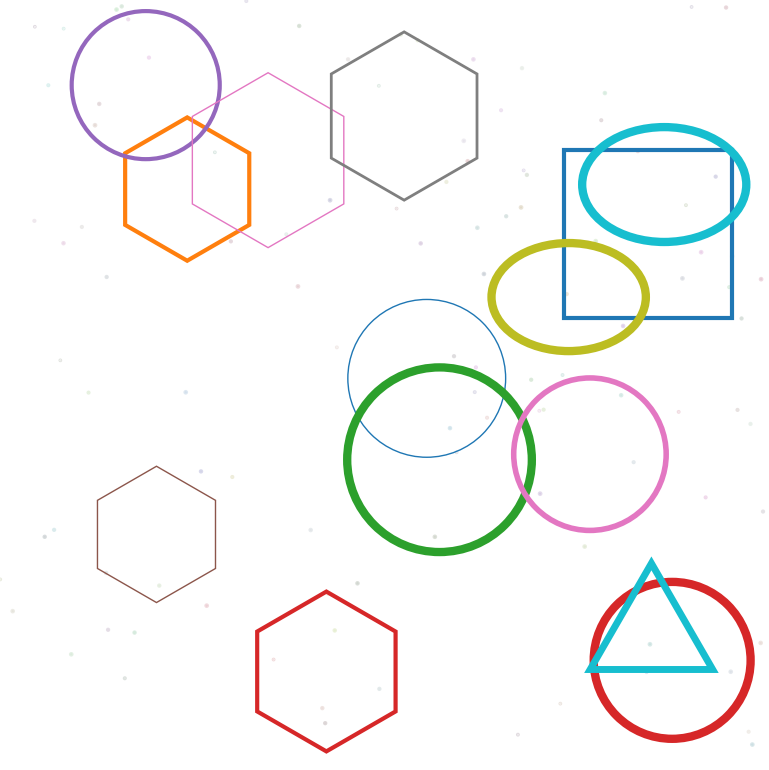[{"shape": "circle", "thickness": 0.5, "radius": 0.51, "center": [0.554, 0.509]}, {"shape": "square", "thickness": 1.5, "radius": 0.55, "center": [0.842, 0.696]}, {"shape": "hexagon", "thickness": 1.5, "radius": 0.47, "center": [0.243, 0.754]}, {"shape": "circle", "thickness": 3, "radius": 0.6, "center": [0.571, 0.403]}, {"shape": "hexagon", "thickness": 1.5, "radius": 0.52, "center": [0.424, 0.128]}, {"shape": "circle", "thickness": 3, "radius": 0.51, "center": [0.873, 0.142]}, {"shape": "circle", "thickness": 1.5, "radius": 0.48, "center": [0.189, 0.889]}, {"shape": "hexagon", "thickness": 0.5, "radius": 0.44, "center": [0.203, 0.306]}, {"shape": "circle", "thickness": 2, "radius": 0.5, "center": [0.766, 0.41]}, {"shape": "hexagon", "thickness": 0.5, "radius": 0.57, "center": [0.348, 0.792]}, {"shape": "hexagon", "thickness": 1, "radius": 0.55, "center": [0.525, 0.849]}, {"shape": "oval", "thickness": 3, "radius": 0.5, "center": [0.739, 0.614]}, {"shape": "oval", "thickness": 3, "radius": 0.53, "center": [0.863, 0.76]}, {"shape": "triangle", "thickness": 2.5, "radius": 0.46, "center": [0.846, 0.176]}]